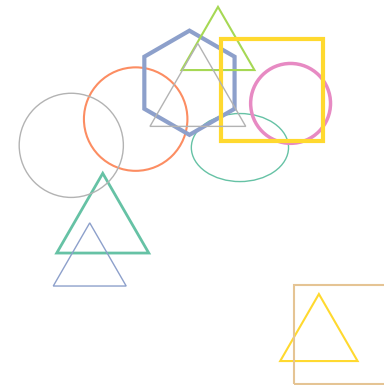[{"shape": "triangle", "thickness": 2, "radius": 0.69, "center": [0.267, 0.412]}, {"shape": "oval", "thickness": 1, "radius": 0.63, "center": [0.623, 0.617]}, {"shape": "circle", "thickness": 1.5, "radius": 0.67, "center": [0.352, 0.691]}, {"shape": "hexagon", "thickness": 3, "radius": 0.68, "center": [0.492, 0.785]}, {"shape": "triangle", "thickness": 1, "radius": 0.55, "center": [0.233, 0.312]}, {"shape": "circle", "thickness": 2.5, "radius": 0.52, "center": [0.755, 0.731]}, {"shape": "triangle", "thickness": 1.5, "radius": 0.55, "center": [0.566, 0.873]}, {"shape": "square", "thickness": 3, "radius": 0.67, "center": [0.706, 0.766]}, {"shape": "triangle", "thickness": 1.5, "radius": 0.58, "center": [0.828, 0.12]}, {"shape": "square", "thickness": 1.5, "radius": 0.64, "center": [0.892, 0.131]}, {"shape": "triangle", "thickness": 1, "radius": 0.72, "center": [0.514, 0.744]}, {"shape": "circle", "thickness": 1, "radius": 0.68, "center": [0.185, 0.622]}]